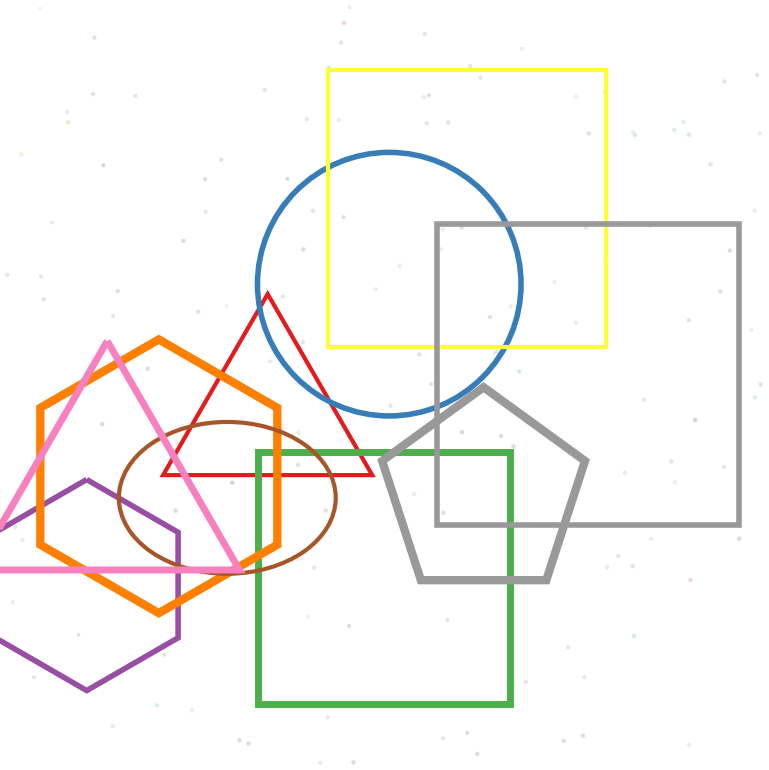[{"shape": "triangle", "thickness": 1.5, "radius": 0.78, "center": [0.348, 0.461]}, {"shape": "circle", "thickness": 2, "radius": 0.86, "center": [0.506, 0.631]}, {"shape": "square", "thickness": 2.5, "radius": 0.82, "center": [0.498, 0.25]}, {"shape": "hexagon", "thickness": 2, "radius": 0.69, "center": [0.113, 0.24]}, {"shape": "hexagon", "thickness": 3, "radius": 0.89, "center": [0.206, 0.381]}, {"shape": "square", "thickness": 1.5, "radius": 0.9, "center": [0.606, 0.729]}, {"shape": "oval", "thickness": 1.5, "radius": 0.7, "center": [0.295, 0.353]}, {"shape": "triangle", "thickness": 2.5, "radius": 0.99, "center": [0.139, 0.359]}, {"shape": "pentagon", "thickness": 3, "radius": 0.69, "center": [0.628, 0.359]}, {"shape": "square", "thickness": 2, "radius": 0.98, "center": [0.764, 0.514]}]